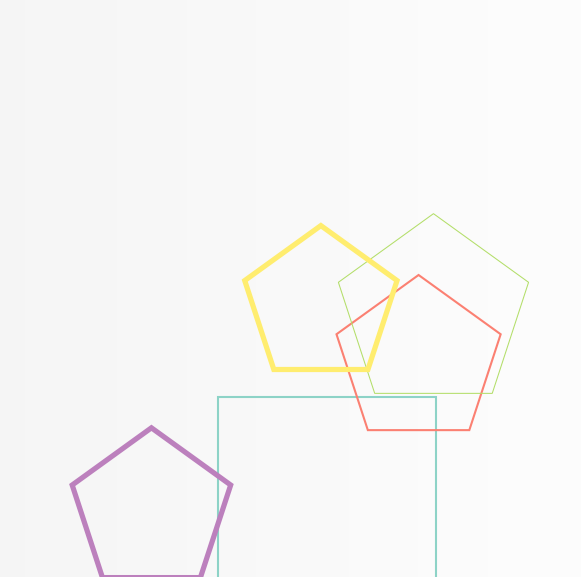[{"shape": "square", "thickness": 1, "radius": 0.94, "center": [0.562, 0.124]}, {"shape": "pentagon", "thickness": 1, "radius": 0.74, "center": [0.72, 0.374]}, {"shape": "pentagon", "thickness": 0.5, "radius": 0.86, "center": [0.746, 0.457]}, {"shape": "pentagon", "thickness": 2.5, "radius": 0.72, "center": [0.261, 0.115]}, {"shape": "pentagon", "thickness": 2.5, "radius": 0.69, "center": [0.552, 0.471]}]